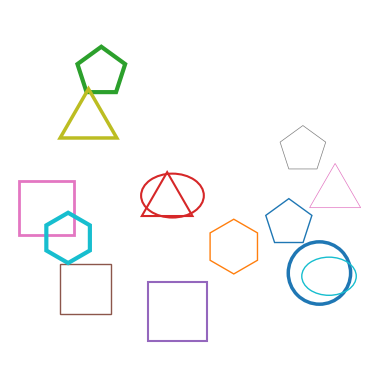[{"shape": "pentagon", "thickness": 1, "radius": 0.31, "center": [0.75, 0.421]}, {"shape": "circle", "thickness": 2.5, "radius": 0.4, "center": [0.83, 0.291]}, {"shape": "hexagon", "thickness": 1, "radius": 0.36, "center": [0.607, 0.36]}, {"shape": "pentagon", "thickness": 3, "radius": 0.33, "center": [0.263, 0.813]}, {"shape": "triangle", "thickness": 1.5, "radius": 0.38, "center": [0.434, 0.477]}, {"shape": "oval", "thickness": 1.5, "radius": 0.41, "center": [0.448, 0.492]}, {"shape": "square", "thickness": 1.5, "radius": 0.38, "center": [0.461, 0.19]}, {"shape": "square", "thickness": 1, "radius": 0.33, "center": [0.223, 0.249]}, {"shape": "triangle", "thickness": 0.5, "radius": 0.38, "center": [0.87, 0.499]}, {"shape": "square", "thickness": 2, "radius": 0.35, "center": [0.121, 0.459]}, {"shape": "pentagon", "thickness": 0.5, "radius": 0.31, "center": [0.787, 0.612]}, {"shape": "triangle", "thickness": 2.5, "radius": 0.43, "center": [0.23, 0.684]}, {"shape": "oval", "thickness": 1, "radius": 0.35, "center": [0.855, 0.282]}, {"shape": "hexagon", "thickness": 3, "radius": 0.33, "center": [0.177, 0.382]}]